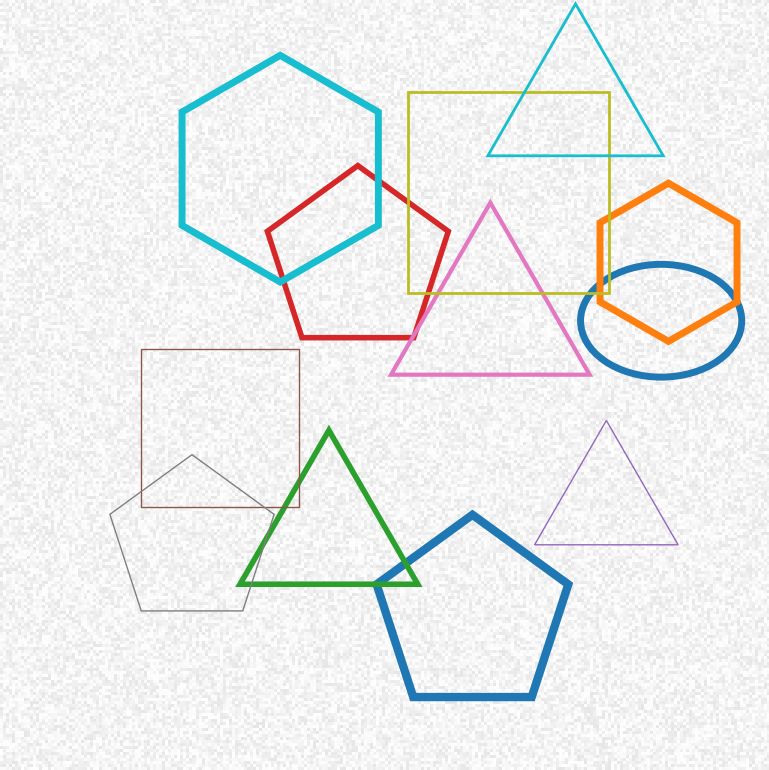[{"shape": "pentagon", "thickness": 3, "radius": 0.65, "center": [0.614, 0.201]}, {"shape": "oval", "thickness": 2.5, "radius": 0.52, "center": [0.859, 0.583]}, {"shape": "hexagon", "thickness": 2.5, "radius": 0.51, "center": [0.868, 0.659]}, {"shape": "triangle", "thickness": 2, "radius": 0.67, "center": [0.427, 0.308]}, {"shape": "pentagon", "thickness": 2, "radius": 0.62, "center": [0.465, 0.661]}, {"shape": "triangle", "thickness": 0.5, "radius": 0.54, "center": [0.787, 0.346]}, {"shape": "square", "thickness": 0.5, "radius": 0.51, "center": [0.285, 0.444]}, {"shape": "triangle", "thickness": 1.5, "radius": 0.74, "center": [0.637, 0.588]}, {"shape": "pentagon", "thickness": 0.5, "radius": 0.56, "center": [0.249, 0.297]}, {"shape": "square", "thickness": 1, "radius": 0.65, "center": [0.66, 0.75]}, {"shape": "triangle", "thickness": 1, "radius": 0.66, "center": [0.747, 0.863]}, {"shape": "hexagon", "thickness": 2.5, "radius": 0.74, "center": [0.364, 0.781]}]